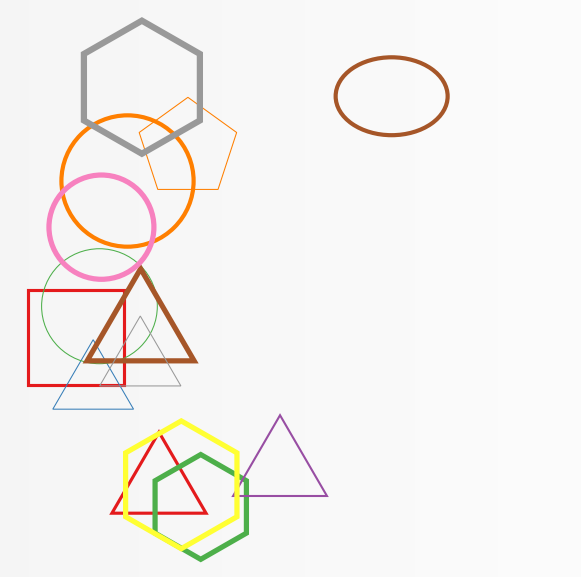[{"shape": "square", "thickness": 1.5, "radius": 0.41, "center": [0.13, 0.415]}, {"shape": "triangle", "thickness": 1.5, "radius": 0.47, "center": [0.274, 0.157]}, {"shape": "triangle", "thickness": 0.5, "radius": 0.4, "center": [0.16, 0.331]}, {"shape": "hexagon", "thickness": 2.5, "radius": 0.45, "center": [0.345, 0.121]}, {"shape": "circle", "thickness": 0.5, "radius": 0.5, "center": [0.171, 0.469]}, {"shape": "triangle", "thickness": 1, "radius": 0.47, "center": [0.482, 0.187]}, {"shape": "circle", "thickness": 2, "radius": 0.57, "center": [0.219, 0.686]}, {"shape": "pentagon", "thickness": 0.5, "radius": 0.44, "center": [0.323, 0.742]}, {"shape": "hexagon", "thickness": 2.5, "radius": 0.55, "center": [0.312, 0.16]}, {"shape": "triangle", "thickness": 2.5, "radius": 0.53, "center": [0.242, 0.427]}, {"shape": "oval", "thickness": 2, "radius": 0.48, "center": [0.674, 0.832]}, {"shape": "circle", "thickness": 2.5, "radius": 0.45, "center": [0.175, 0.606]}, {"shape": "triangle", "thickness": 0.5, "radius": 0.4, "center": [0.241, 0.371]}, {"shape": "hexagon", "thickness": 3, "radius": 0.58, "center": [0.244, 0.848]}]